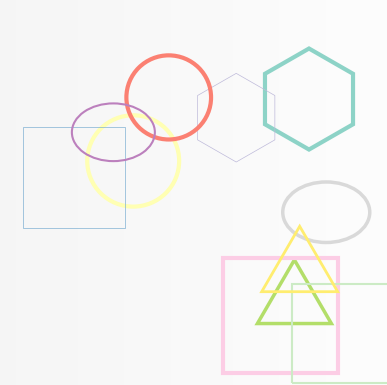[{"shape": "hexagon", "thickness": 3, "radius": 0.66, "center": [0.797, 0.743]}, {"shape": "circle", "thickness": 3, "radius": 0.59, "center": [0.344, 0.582]}, {"shape": "hexagon", "thickness": 0.5, "radius": 0.58, "center": [0.61, 0.694]}, {"shape": "circle", "thickness": 3, "radius": 0.55, "center": [0.435, 0.747]}, {"shape": "square", "thickness": 0.5, "radius": 0.66, "center": [0.191, 0.539]}, {"shape": "triangle", "thickness": 2.5, "radius": 0.55, "center": [0.76, 0.215]}, {"shape": "square", "thickness": 3, "radius": 0.74, "center": [0.724, 0.18]}, {"shape": "oval", "thickness": 2.5, "radius": 0.56, "center": [0.842, 0.449]}, {"shape": "oval", "thickness": 1.5, "radius": 0.54, "center": [0.293, 0.656]}, {"shape": "square", "thickness": 1.5, "radius": 0.65, "center": [0.882, 0.134]}, {"shape": "triangle", "thickness": 2, "radius": 0.57, "center": [0.773, 0.299]}]